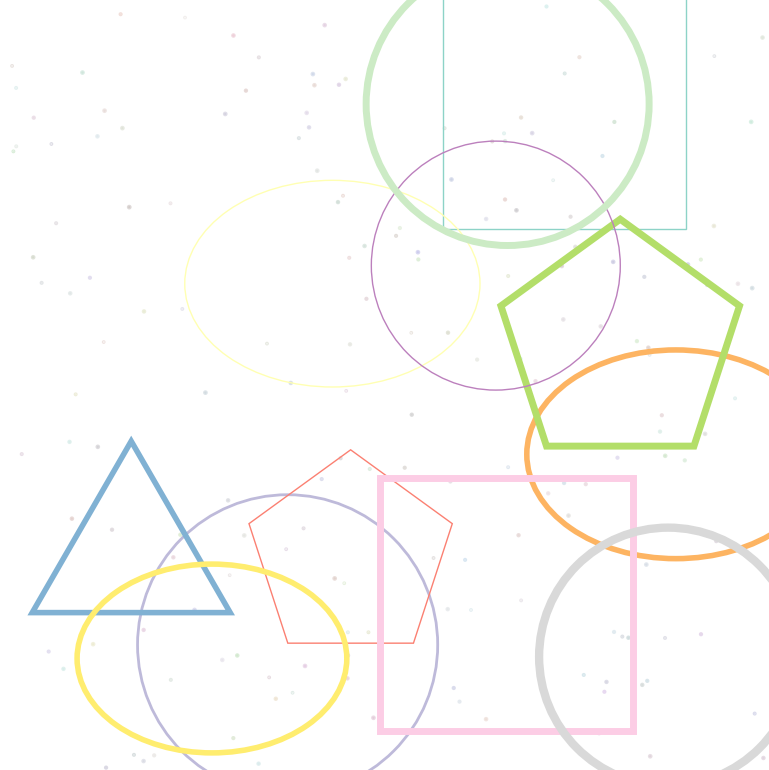[{"shape": "square", "thickness": 0.5, "radius": 0.79, "center": [0.733, 0.861]}, {"shape": "oval", "thickness": 0.5, "radius": 0.96, "center": [0.432, 0.632]}, {"shape": "circle", "thickness": 1, "radius": 0.97, "center": [0.374, 0.163]}, {"shape": "pentagon", "thickness": 0.5, "radius": 0.69, "center": [0.455, 0.277]}, {"shape": "triangle", "thickness": 2, "radius": 0.74, "center": [0.17, 0.279]}, {"shape": "oval", "thickness": 2, "radius": 0.97, "center": [0.878, 0.41]}, {"shape": "pentagon", "thickness": 2.5, "radius": 0.81, "center": [0.805, 0.552]}, {"shape": "square", "thickness": 2.5, "radius": 0.82, "center": [0.658, 0.215]}, {"shape": "circle", "thickness": 3, "radius": 0.84, "center": [0.868, 0.147]}, {"shape": "circle", "thickness": 0.5, "radius": 0.81, "center": [0.644, 0.655]}, {"shape": "circle", "thickness": 2.5, "radius": 0.92, "center": [0.659, 0.865]}, {"shape": "oval", "thickness": 2, "radius": 0.88, "center": [0.275, 0.145]}]